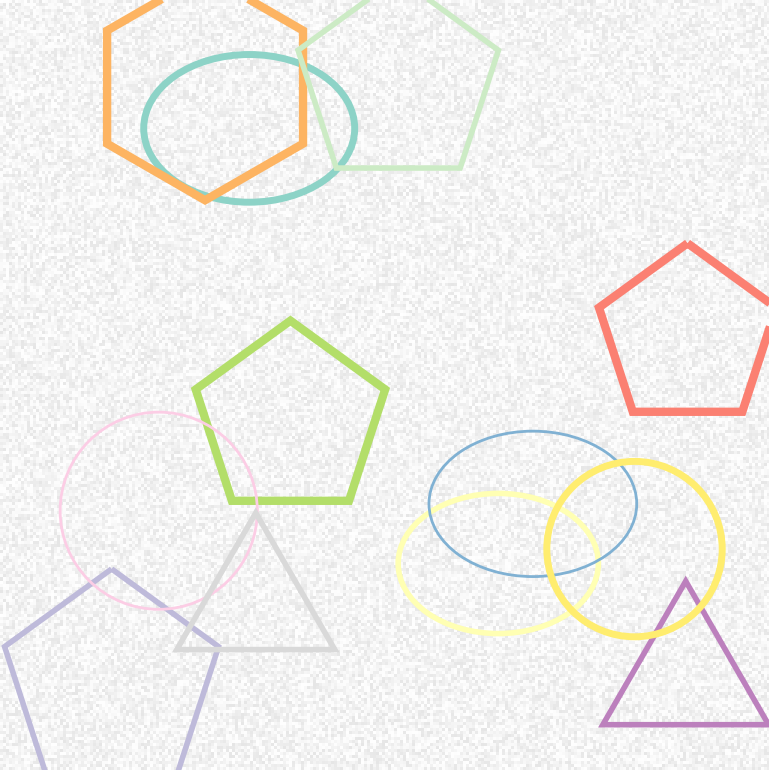[{"shape": "oval", "thickness": 2.5, "radius": 0.68, "center": [0.324, 0.833]}, {"shape": "oval", "thickness": 2, "radius": 0.65, "center": [0.647, 0.268]}, {"shape": "pentagon", "thickness": 2, "radius": 0.73, "center": [0.145, 0.115]}, {"shape": "pentagon", "thickness": 3, "radius": 0.6, "center": [0.893, 0.563]}, {"shape": "oval", "thickness": 1, "radius": 0.67, "center": [0.692, 0.346]}, {"shape": "hexagon", "thickness": 3, "radius": 0.73, "center": [0.266, 0.887]}, {"shape": "pentagon", "thickness": 3, "radius": 0.65, "center": [0.377, 0.454]}, {"shape": "circle", "thickness": 1, "radius": 0.64, "center": [0.206, 0.337]}, {"shape": "triangle", "thickness": 2, "radius": 0.59, "center": [0.332, 0.216]}, {"shape": "triangle", "thickness": 2, "radius": 0.62, "center": [0.891, 0.121]}, {"shape": "pentagon", "thickness": 2, "radius": 0.68, "center": [0.517, 0.892]}, {"shape": "circle", "thickness": 2.5, "radius": 0.57, "center": [0.824, 0.287]}]